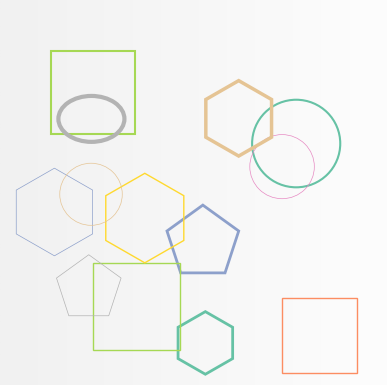[{"shape": "circle", "thickness": 1.5, "radius": 0.57, "center": [0.764, 0.627]}, {"shape": "hexagon", "thickness": 2, "radius": 0.41, "center": [0.53, 0.109]}, {"shape": "square", "thickness": 1, "radius": 0.49, "center": [0.825, 0.129]}, {"shape": "hexagon", "thickness": 0.5, "radius": 0.57, "center": [0.14, 0.449]}, {"shape": "pentagon", "thickness": 2, "radius": 0.49, "center": [0.523, 0.37]}, {"shape": "circle", "thickness": 0.5, "radius": 0.42, "center": [0.728, 0.567]}, {"shape": "square", "thickness": 1, "radius": 0.56, "center": [0.352, 0.204]}, {"shape": "square", "thickness": 1.5, "radius": 0.54, "center": [0.239, 0.76]}, {"shape": "hexagon", "thickness": 1, "radius": 0.58, "center": [0.374, 0.434]}, {"shape": "hexagon", "thickness": 2.5, "radius": 0.49, "center": [0.616, 0.693]}, {"shape": "circle", "thickness": 0.5, "radius": 0.4, "center": [0.235, 0.495]}, {"shape": "pentagon", "thickness": 0.5, "radius": 0.44, "center": [0.229, 0.251]}, {"shape": "oval", "thickness": 3, "radius": 0.43, "center": [0.236, 0.691]}]